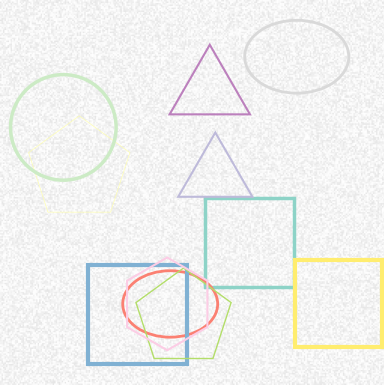[{"shape": "square", "thickness": 2.5, "radius": 0.58, "center": [0.649, 0.369]}, {"shape": "pentagon", "thickness": 0.5, "radius": 0.69, "center": [0.206, 0.561]}, {"shape": "triangle", "thickness": 1.5, "radius": 0.56, "center": [0.559, 0.545]}, {"shape": "oval", "thickness": 2, "radius": 0.62, "center": [0.442, 0.21]}, {"shape": "square", "thickness": 3, "radius": 0.64, "center": [0.356, 0.182]}, {"shape": "pentagon", "thickness": 1, "radius": 0.65, "center": [0.477, 0.174]}, {"shape": "hexagon", "thickness": 1.5, "radius": 0.6, "center": [0.434, 0.211]}, {"shape": "oval", "thickness": 2, "radius": 0.68, "center": [0.771, 0.853]}, {"shape": "triangle", "thickness": 1.5, "radius": 0.6, "center": [0.545, 0.763]}, {"shape": "circle", "thickness": 2.5, "radius": 0.69, "center": [0.164, 0.669]}, {"shape": "square", "thickness": 3, "radius": 0.56, "center": [0.88, 0.212]}]